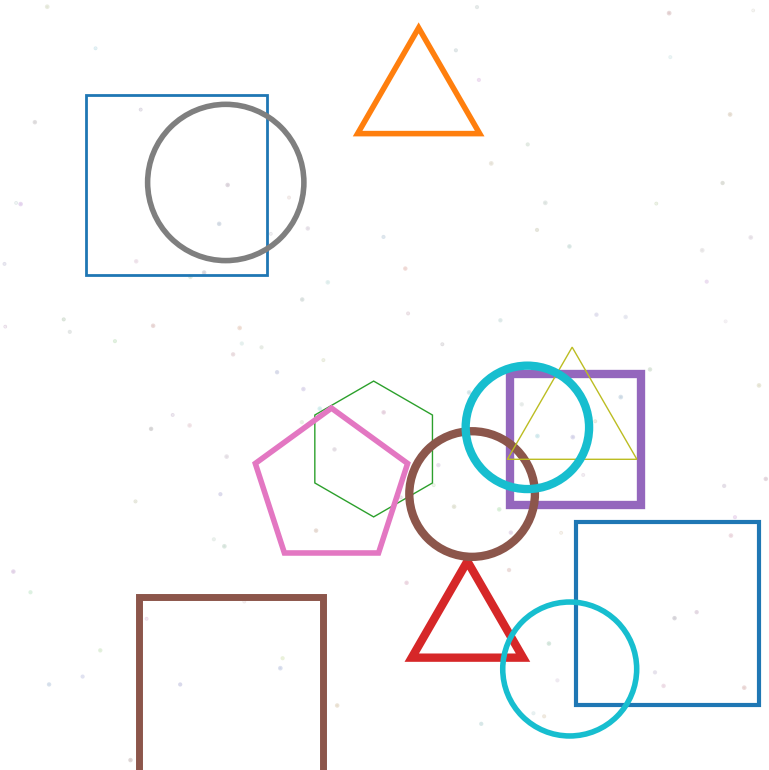[{"shape": "square", "thickness": 1.5, "radius": 0.59, "center": [0.866, 0.203]}, {"shape": "square", "thickness": 1, "radius": 0.59, "center": [0.229, 0.76]}, {"shape": "triangle", "thickness": 2, "radius": 0.46, "center": [0.544, 0.872]}, {"shape": "hexagon", "thickness": 0.5, "radius": 0.44, "center": [0.485, 0.417]}, {"shape": "triangle", "thickness": 3, "radius": 0.42, "center": [0.607, 0.188]}, {"shape": "square", "thickness": 3, "radius": 0.43, "center": [0.748, 0.429]}, {"shape": "circle", "thickness": 3, "radius": 0.41, "center": [0.613, 0.358]}, {"shape": "square", "thickness": 2.5, "radius": 0.6, "center": [0.3, 0.105]}, {"shape": "pentagon", "thickness": 2, "radius": 0.52, "center": [0.43, 0.366]}, {"shape": "circle", "thickness": 2, "radius": 0.51, "center": [0.293, 0.763]}, {"shape": "triangle", "thickness": 0.5, "radius": 0.49, "center": [0.743, 0.452]}, {"shape": "circle", "thickness": 3, "radius": 0.4, "center": [0.685, 0.445]}, {"shape": "circle", "thickness": 2, "radius": 0.43, "center": [0.74, 0.131]}]